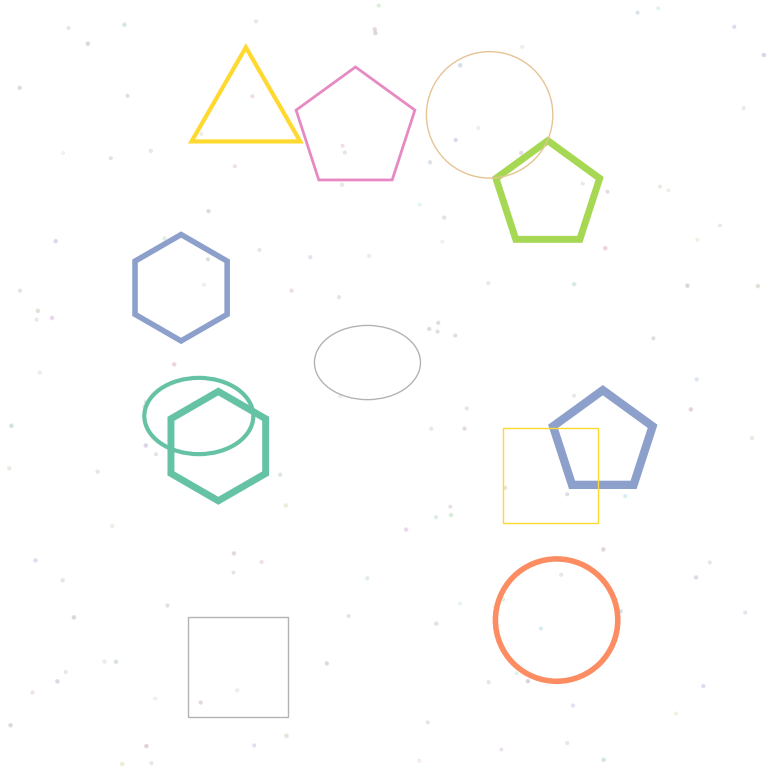[{"shape": "oval", "thickness": 1.5, "radius": 0.35, "center": [0.258, 0.46]}, {"shape": "hexagon", "thickness": 2.5, "radius": 0.36, "center": [0.284, 0.421]}, {"shape": "circle", "thickness": 2, "radius": 0.4, "center": [0.723, 0.195]}, {"shape": "hexagon", "thickness": 2, "radius": 0.35, "center": [0.235, 0.626]}, {"shape": "pentagon", "thickness": 3, "radius": 0.34, "center": [0.783, 0.425]}, {"shape": "pentagon", "thickness": 1, "radius": 0.41, "center": [0.462, 0.832]}, {"shape": "pentagon", "thickness": 2.5, "radius": 0.35, "center": [0.711, 0.746]}, {"shape": "triangle", "thickness": 1.5, "radius": 0.41, "center": [0.319, 0.857]}, {"shape": "square", "thickness": 0.5, "radius": 0.31, "center": [0.715, 0.382]}, {"shape": "circle", "thickness": 0.5, "radius": 0.41, "center": [0.636, 0.851]}, {"shape": "oval", "thickness": 0.5, "radius": 0.34, "center": [0.477, 0.529]}, {"shape": "square", "thickness": 0.5, "radius": 0.32, "center": [0.309, 0.134]}]